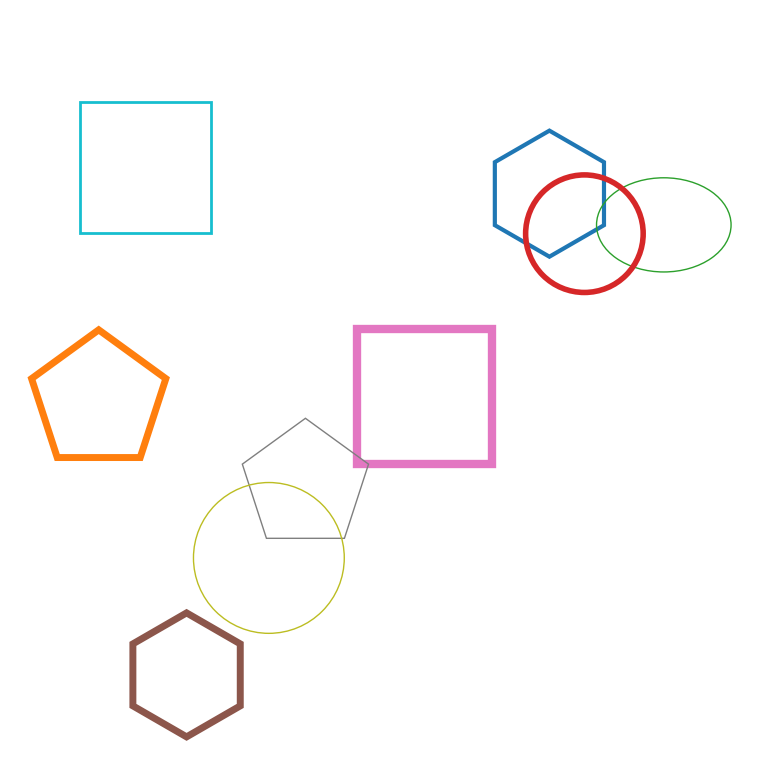[{"shape": "hexagon", "thickness": 1.5, "radius": 0.41, "center": [0.714, 0.748]}, {"shape": "pentagon", "thickness": 2.5, "radius": 0.46, "center": [0.128, 0.48]}, {"shape": "oval", "thickness": 0.5, "radius": 0.44, "center": [0.862, 0.708]}, {"shape": "circle", "thickness": 2, "radius": 0.38, "center": [0.759, 0.697]}, {"shape": "hexagon", "thickness": 2.5, "radius": 0.4, "center": [0.242, 0.124]}, {"shape": "square", "thickness": 3, "radius": 0.44, "center": [0.551, 0.485]}, {"shape": "pentagon", "thickness": 0.5, "radius": 0.43, "center": [0.397, 0.371]}, {"shape": "circle", "thickness": 0.5, "radius": 0.49, "center": [0.349, 0.275]}, {"shape": "square", "thickness": 1, "radius": 0.42, "center": [0.189, 0.782]}]